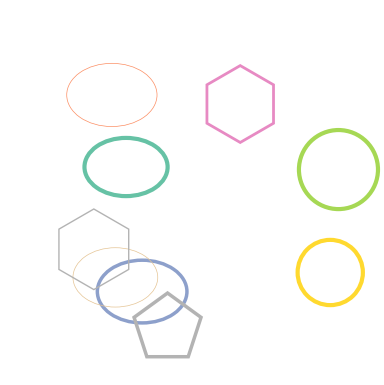[{"shape": "oval", "thickness": 3, "radius": 0.54, "center": [0.327, 0.566]}, {"shape": "oval", "thickness": 0.5, "radius": 0.59, "center": [0.291, 0.753]}, {"shape": "oval", "thickness": 2.5, "radius": 0.58, "center": [0.369, 0.243]}, {"shape": "hexagon", "thickness": 2, "radius": 0.5, "center": [0.624, 0.73]}, {"shape": "circle", "thickness": 3, "radius": 0.51, "center": [0.879, 0.56]}, {"shape": "circle", "thickness": 3, "radius": 0.42, "center": [0.858, 0.292]}, {"shape": "oval", "thickness": 0.5, "radius": 0.55, "center": [0.3, 0.28]}, {"shape": "pentagon", "thickness": 2.5, "radius": 0.46, "center": [0.435, 0.147]}, {"shape": "hexagon", "thickness": 1, "radius": 0.52, "center": [0.244, 0.353]}]